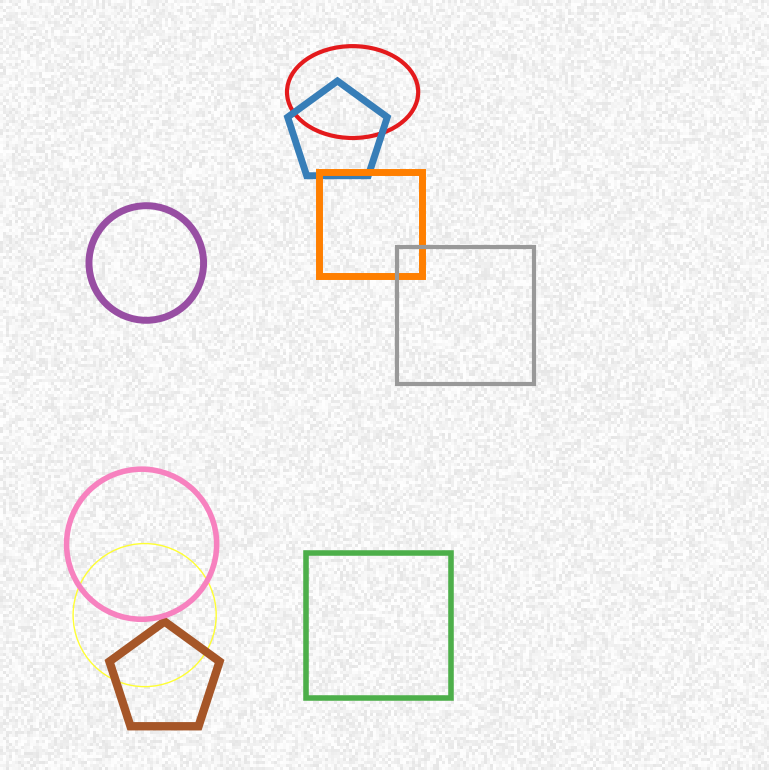[{"shape": "oval", "thickness": 1.5, "radius": 0.43, "center": [0.458, 0.88]}, {"shape": "pentagon", "thickness": 2.5, "radius": 0.34, "center": [0.438, 0.827]}, {"shape": "square", "thickness": 2, "radius": 0.47, "center": [0.491, 0.187]}, {"shape": "circle", "thickness": 2.5, "radius": 0.37, "center": [0.19, 0.658]}, {"shape": "square", "thickness": 2.5, "radius": 0.34, "center": [0.481, 0.709]}, {"shape": "circle", "thickness": 0.5, "radius": 0.46, "center": [0.188, 0.201]}, {"shape": "pentagon", "thickness": 3, "radius": 0.38, "center": [0.214, 0.118]}, {"shape": "circle", "thickness": 2, "radius": 0.49, "center": [0.184, 0.293]}, {"shape": "square", "thickness": 1.5, "radius": 0.44, "center": [0.604, 0.59]}]